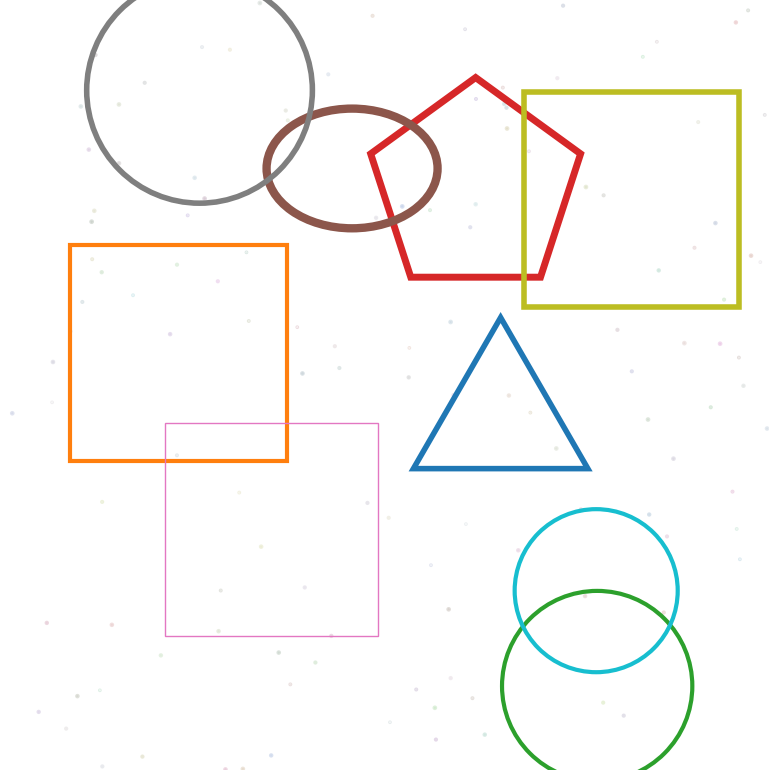[{"shape": "triangle", "thickness": 2, "radius": 0.65, "center": [0.65, 0.457]}, {"shape": "square", "thickness": 1.5, "radius": 0.7, "center": [0.232, 0.541]}, {"shape": "circle", "thickness": 1.5, "radius": 0.62, "center": [0.776, 0.109]}, {"shape": "pentagon", "thickness": 2.5, "radius": 0.72, "center": [0.618, 0.756]}, {"shape": "oval", "thickness": 3, "radius": 0.56, "center": [0.457, 0.781]}, {"shape": "square", "thickness": 0.5, "radius": 0.69, "center": [0.352, 0.312]}, {"shape": "circle", "thickness": 2, "radius": 0.73, "center": [0.259, 0.883]}, {"shape": "square", "thickness": 2, "radius": 0.7, "center": [0.82, 0.741]}, {"shape": "circle", "thickness": 1.5, "radius": 0.53, "center": [0.774, 0.233]}]